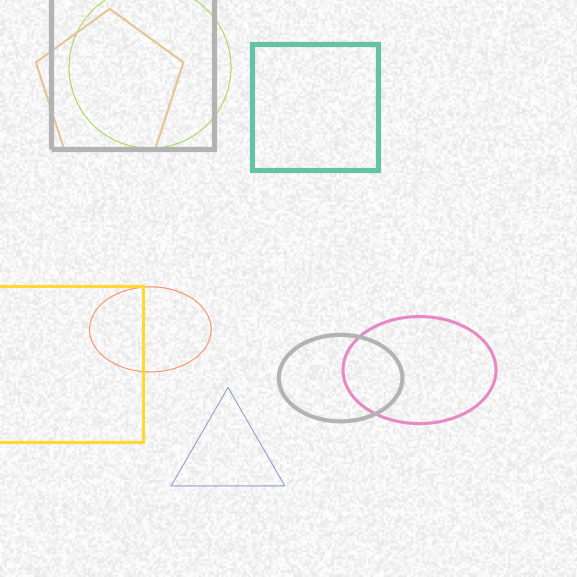[{"shape": "square", "thickness": 2.5, "radius": 0.55, "center": [0.545, 0.813]}, {"shape": "oval", "thickness": 0.5, "radius": 0.53, "center": [0.26, 0.429]}, {"shape": "triangle", "thickness": 0.5, "radius": 0.57, "center": [0.395, 0.215]}, {"shape": "oval", "thickness": 1.5, "radius": 0.66, "center": [0.726, 0.358]}, {"shape": "circle", "thickness": 0.5, "radius": 0.7, "center": [0.26, 0.883]}, {"shape": "square", "thickness": 1.5, "radius": 0.67, "center": [0.113, 0.369]}, {"shape": "pentagon", "thickness": 1, "radius": 0.67, "center": [0.19, 0.85]}, {"shape": "oval", "thickness": 2, "radius": 0.54, "center": [0.59, 0.344]}, {"shape": "square", "thickness": 2.5, "radius": 0.7, "center": [0.229, 0.882]}]